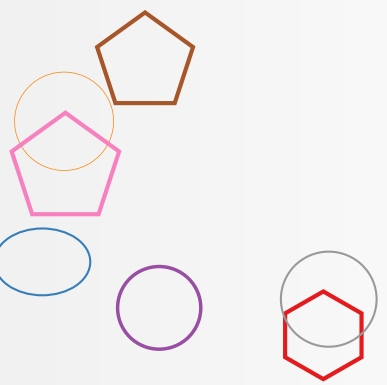[{"shape": "hexagon", "thickness": 3, "radius": 0.57, "center": [0.834, 0.129]}, {"shape": "oval", "thickness": 1.5, "radius": 0.62, "center": [0.109, 0.32]}, {"shape": "circle", "thickness": 2.5, "radius": 0.54, "center": [0.411, 0.2]}, {"shape": "circle", "thickness": 0.5, "radius": 0.64, "center": [0.165, 0.685]}, {"shape": "pentagon", "thickness": 3, "radius": 0.65, "center": [0.374, 0.837]}, {"shape": "pentagon", "thickness": 3, "radius": 0.73, "center": [0.169, 0.561]}, {"shape": "circle", "thickness": 1.5, "radius": 0.62, "center": [0.848, 0.223]}]